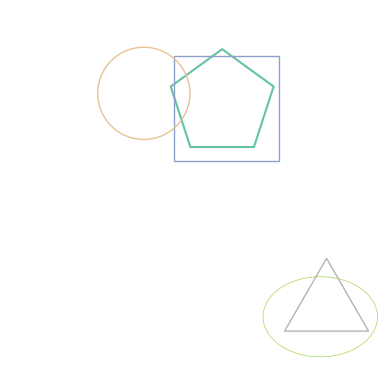[{"shape": "pentagon", "thickness": 1.5, "radius": 0.7, "center": [0.577, 0.732]}, {"shape": "square", "thickness": 1, "radius": 0.68, "center": [0.588, 0.719]}, {"shape": "oval", "thickness": 0.5, "radius": 0.74, "center": [0.832, 0.177]}, {"shape": "circle", "thickness": 1, "radius": 0.6, "center": [0.374, 0.758]}, {"shape": "triangle", "thickness": 1, "radius": 0.63, "center": [0.848, 0.203]}]